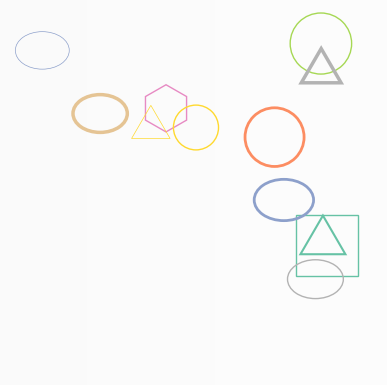[{"shape": "triangle", "thickness": 1.5, "radius": 0.33, "center": [0.833, 0.373]}, {"shape": "square", "thickness": 1, "radius": 0.4, "center": [0.843, 0.363]}, {"shape": "circle", "thickness": 2, "radius": 0.38, "center": [0.709, 0.644]}, {"shape": "oval", "thickness": 2, "radius": 0.38, "center": [0.733, 0.481]}, {"shape": "oval", "thickness": 0.5, "radius": 0.35, "center": [0.109, 0.869]}, {"shape": "hexagon", "thickness": 1, "radius": 0.31, "center": [0.428, 0.719]}, {"shape": "circle", "thickness": 1, "radius": 0.4, "center": [0.828, 0.887]}, {"shape": "triangle", "thickness": 0.5, "radius": 0.29, "center": [0.389, 0.669]}, {"shape": "circle", "thickness": 1, "radius": 0.29, "center": [0.506, 0.669]}, {"shape": "oval", "thickness": 2.5, "radius": 0.35, "center": [0.258, 0.705]}, {"shape": "triangle", "thickness": 2.5, "radius": 0.3, "center": [0.829, 0.815]}, {"shape": "oval", "thickness": 1, "radius": 0.36, "center": [0.814, 0.275]}]